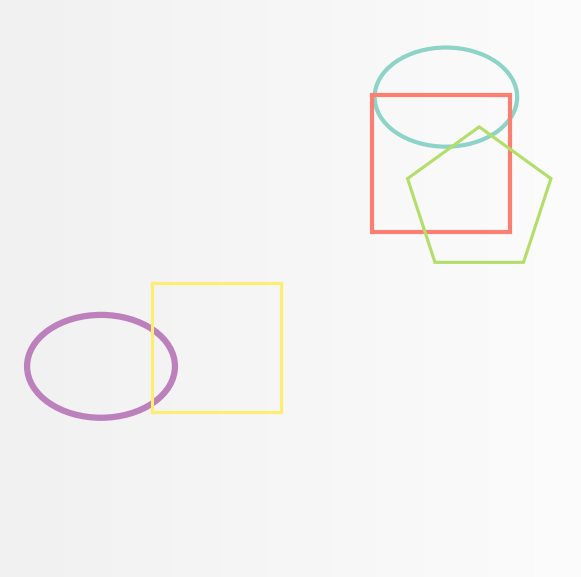[{"shape": "oval", "thickness": 2, "radius": 0.61, "center": [0.767, 0.831]}, {"shape": "square", "thickness": 2, "radius": 0.59, "center": [0.759, 0.716]}, {"shape": "pentagon", "thickness": 1.5, "radius": 0.65, "center": [0.824, 0.65]}, {"shape": "oval", "thickness": 3, "radius": 0.64, "center": [0.174, 0.365]}, {"shape": "square", "thickness": 1.5, "radius": 0.56, "center": [0.373, 0.397]}]